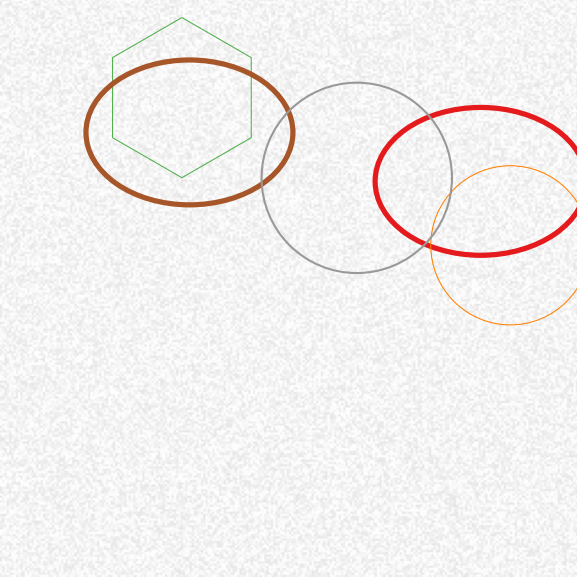[{"shape": "oval", "thickness": 2.5, "radius": 0.91, "center": [0.832, 0.685]}, {"shape": "hexagon", "thickness": 0.5, "radius": 0.69, "center": [0.315, 0.83]}, {"shape": "circle", "thickness": 0.5, "radius": 0.69, "center": [0.884, 0.574]}, {"shape": "oval", "thickness": 2.5, "radius": 0.9, "center": [0.328, 0.77]}, {"shape": "circle", "thickness": 1, "radius": 0.82, "center": [0.618, 0.691]}]